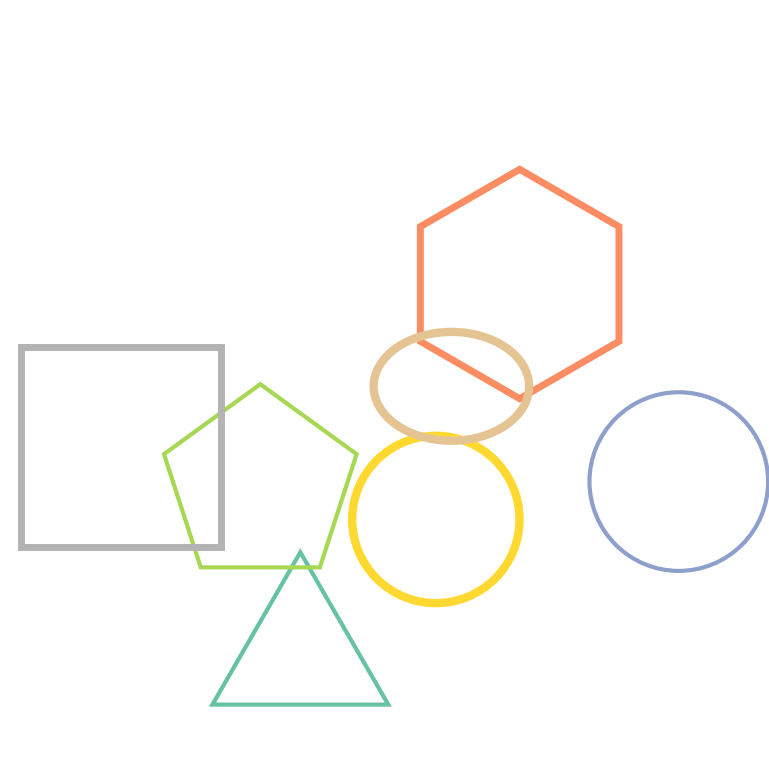[{"shape": "triangle", "thickness": 1.5, "radius": 0.66, "center": [0.39, 0.151]}, {"shape": "hexagon", "thickness": 2.5, "radius": 0.74, "center": [0.675, 0.631]}, {"shape": "circle", "thickness": 1.5, "radius": 0.58, "center": [0.882, 0.375]}, {"shape": "pentagon", "thickness": 1.5, "radius": 0.66, "center": [0.338, 0.37]}, {"shape": "circle", "thickness": 3, "radius": 0.54, "center": [0.566, 0.325]}, {"shape": "oval", "thickness": 3, "radius": 0.5, "center": [0.586, 0.498]}, {"shape": "square", "thickness": 2.5, "radius": 0.65, "center": [0.158, 0.42]}]